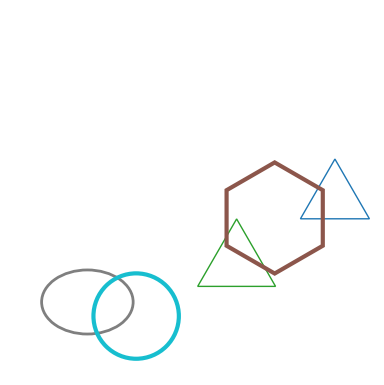[{"shape": "triangle", "thickness": 1, "radius": 0.52, "center": [0.87, 0.483]}, {"shape": "triangle", "thickness": 1, "radius": 0.58, "center": [0.615, 0.315]}, {"shape": "hexagon", "thickness": 3, "radius": 0.72, "center": [0.713, 0.434]}, {"shape": "oval", "thickness": 2, "radius": 0.59, "center": [0.227, 0.216]}, {"shape": "circle", "thickness": 3, "radius": 0.55, "center": [0.354, 0.179]}]